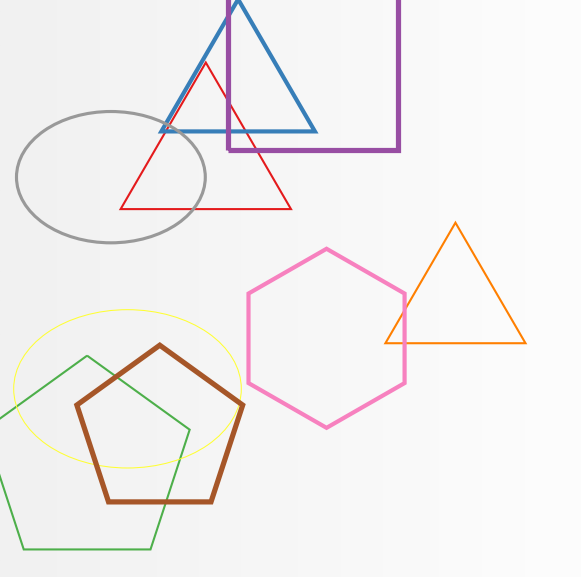[{"shape": "triangle", "thickness": 1, "radius": 0.85, "center": [0.354, 0.722]}, {"shape": "triangle", "thickness": 2, "radius": 0.76, "center": [0.41, 0.848]}, {"shape": "pentagon", "thickness": 1, "radius": 0.93, "center": [0.15, 0.198]}, {"shape": "square", "thickness": 2.5, "radius": 0.73, "center": [0.539, 0.885]}, {"shape": "triangle", "thickness": 1, "radius": 0.7, "center": [0.784, 0.474]}, {"shape": "oval", "thickness": 0.5, "radius": 0.98, "center": [0.219, 0.326]}, {"shape": "pentagon", "thickness": 2.5, "radius": 0.75, "center": [0.275, 0.251]}, {"shape": "hexagon", "thickness": 2, "radius": 0.78, "center": [0.562, 0.413]}, {"shape": "oval", "thickness": 1.5, "radius": 0.81, "center": [0.191, 0.692]}]